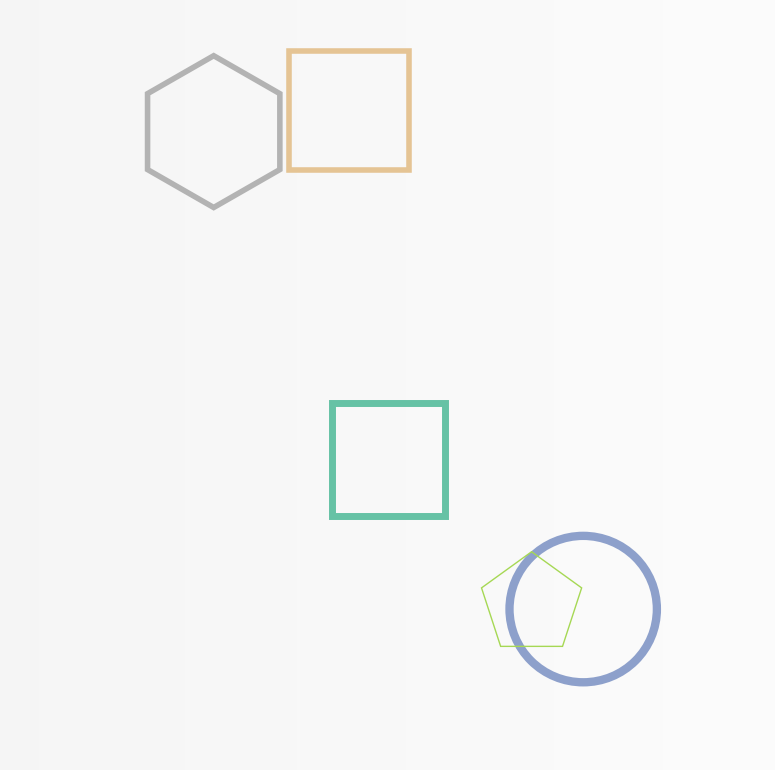[{"shape": "square", "thickness": 2.5, "radius": 0.37, "center": [0.502, 0.403]}, {"shape": "circle", "thickness": 3, "radius": 0.48, "center": [0.753, 0.209]}, {"shape": "pentagon", "thickness": 0.5, "radius": 0.34, "center": [0.686, 0.216]}, {"shape": "square", "thickness": 2, "radius": 0.39, "center": [0.45, 0.856]}, {"shape": "hexagon", "thickness": 2, "radius": 0.49, "center": [0.276, 0.829]}]